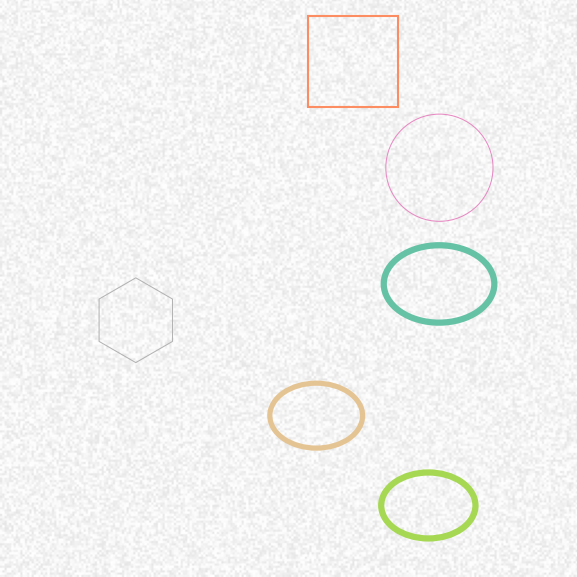[{"shape": "oval", "thickness": 3, "radius": 0.48, "center": [0.76, 0.507]}, {"shape": "square", "thickness": 1, "radius": 0.39, "center": [0.611, 0.893]}, {"shape": "circle", "thickness": 0.5, "radius": 0.46, "center": [0.761, 0.709]}, {"shape": "oval", "thickness": 3, "radius": 0.41, "center": [0.742, 0.124]}, {"shape": "oval", "thickness": 2.5, "radius": 0.4, "center": [0.548, 0.279]}, {"shape": "hexagon", "thickness": 0.5, "radius": 0.37, "center": [0.235, 0.445]}]